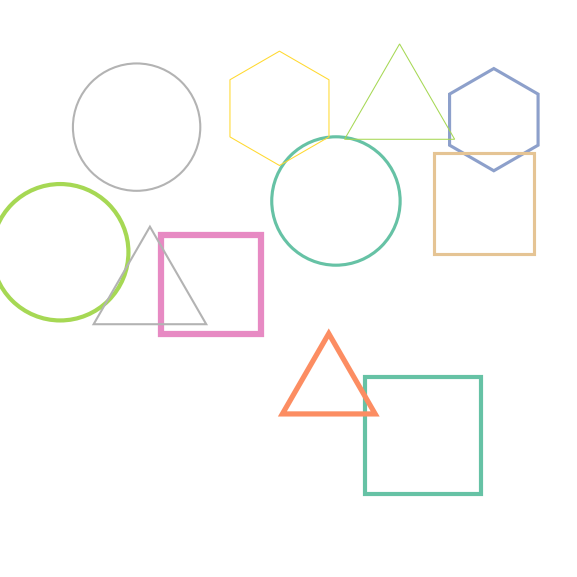[{"shape": "circle", "thickness": 1.5, "radius": 0.56, "center": [0.582, 0.651]}, {"shape": "square", "thickness": 2, "radius": 0.5, "center": [0.732, 0.245]}, {"shape": "triangle", "thickness": 2.5, "radius": 0.46, "center": [0.569, 0.329]}, {"shape": "hexagon", "thickness": 1.5, "radius": 0.44, "center": [0.855, 0.792]}, {"shape": "square", "thickness": 3, "radius": 0.43, "center": [0.365, 0.506]}, {"shape": "triangle", "thickness": 0.5, "radius": 0.55, "center": [0.692, 0.813]}, {"shape": "circle", "thickness": 2, "radius": 0.59, "center": [0.104, 0.562]}, {"shape": "hexagon", "thickness": 0.5, "radius": 0.49, "center": [0.484, 0.812]}, {"shape": "square", "thickness": 1.5, "radius": 0.44, "center": [0.838, 0.647]}, {"shape": "triangle", "thickness": 1, "radius": 0.56, "center": [0.26, 0.494]}, {"shape": "circle", "thickness": 1, "radius": 0.55, "center": [0.237, 0.779]}]